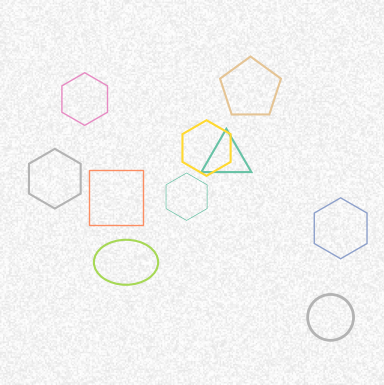[{"shape": "hexagon", "thickness": 0.5, "radius": 0.31, "center": [0.485, 0.489]}, {"shape": "triangle", "thickness": 1.5, "radius": 0.37, "center": [0.588, 0.591]}, {"shape": "square", "thickness": 1, "radius": 0.35, "center": [0.302, 0.487]}, {"shape": "hexagon", "thickness": 1, "radius": 0.4, "center": [0.885, 0.407]}, {"shape": "hexagon", "thickness": 1, "radius": 0.34, "center": [0.22, 0.743]}, {"shape": "oval", "thickness": 1.5, "radius": 0.42, "center": [0.327, 0.319]}, {"shape": "hexagon", "thickness": 1.5, "radius": 0.36, "center": [0.536, 0.616]}, {"shape": "pentagon", "thickness": 1.5, "radius": 0.42, "center": [0.651, 0.77]}, {"shape": "hexagon", "thickness": 1.5, "radius": 0.39, "center": [0.142, 0.536]}, {"shape": "circle", "thickness": 2, "radius": 0.3, "center": [0.859, 0.176]}]